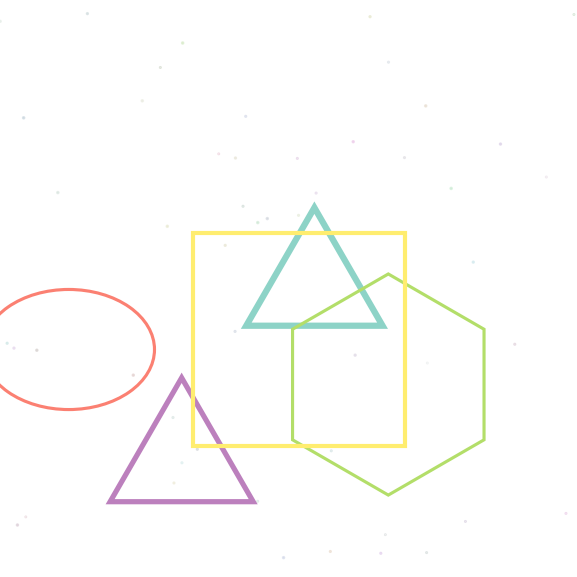[{"shape": "triangle", "thickness": 3, "radius": 0.68, "center": [0.544, 0.503]}, {"shape": "oval", "thickness": 1.5, "radius": 0.74, "center": [0.119, 0.394]}, {"shape": "hexagon", "thickness": 1.5, "radius": 0.96, "center": [0.672, 0.333]}, {"shape": "triangle", "thickness": 2.5, "radius": 0.72, "center": [0.315, 0.202]}, {"shape": "square", "thickness": 2, "radius": 0.92, "center": [0.518, 0.411]}]